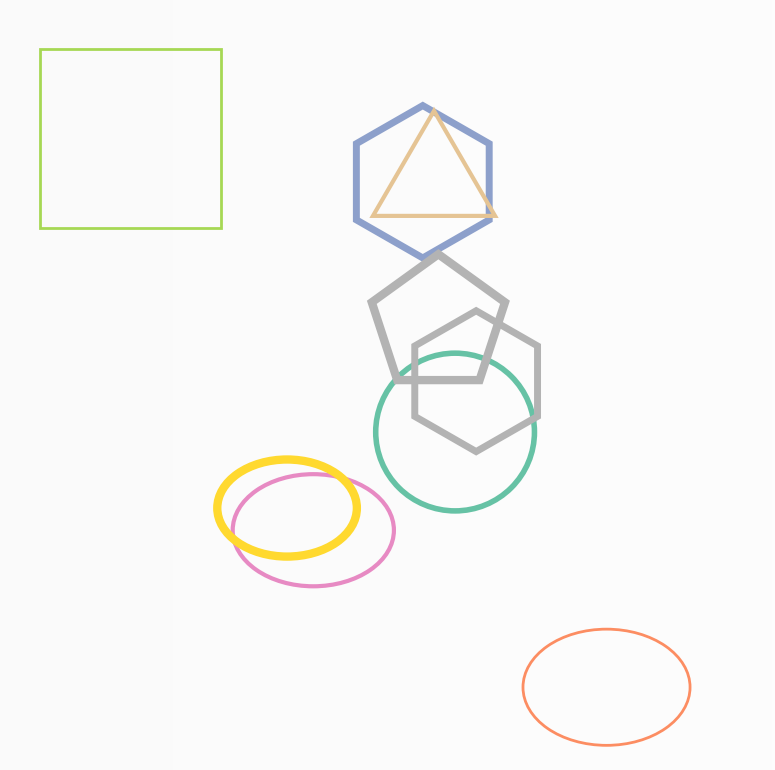[{"shape": "circle", "thickness": 2, "radius": 0.51, "center": [0.587, 0.439]}, {"shape": "oval", "thickness": 1, "radius": 0.54, "center": [0.783, 0.107]}, {"shape": "hexagon", "thickness": 2.5, "radius": 0.49, "center": [0.546, 0.764]}, {"shape": "oval", "thickness": 1.5, "radius": 0.52, "center": [0.404, 0.311]}, {"shape": "square", "thickness": 1, "radius": 0.58, "center": [0.168, 0.82]}, {"shape": "oval", "thickness": 3, "radius": 0.45, "center": [0.37, 0.34]}, {"shape": "triangle", "thickness": 1.5, "radius": 0.45, "center": [0.56, 0.765]}, {"shape": "hexagon", "thickness": 2.5, "radius": 0.46, "center": [0.614, 0.505]}, {"shape": "pentagon", "thickness": 3, "radius": 0.45, "center": [0.566, 0.579]}]